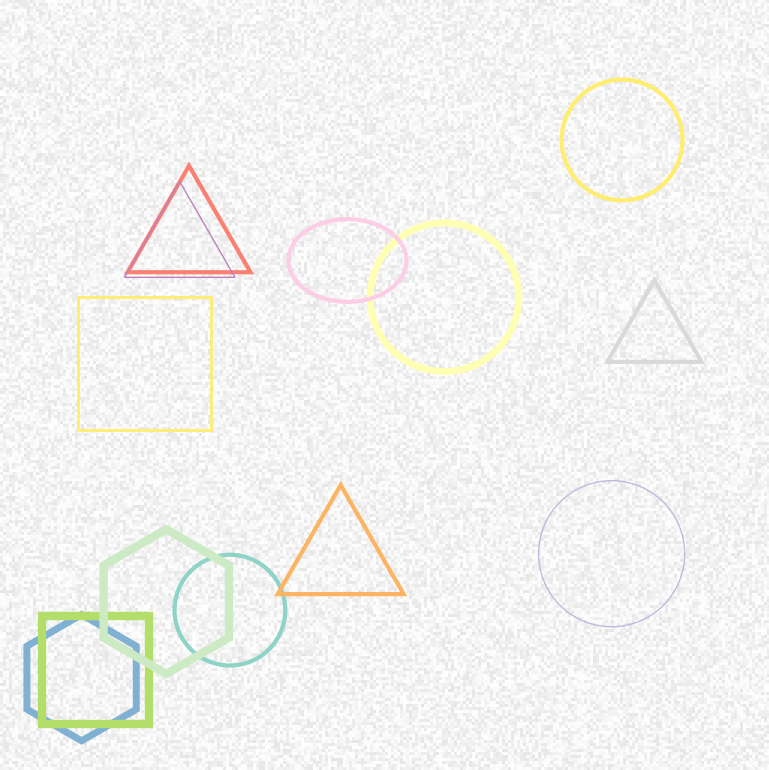[{"shape": "circle", "thickness": 1.5, "radius": 0.36, "center": [0.299, 0.208]}, {"shape": "circle", "thickness": 2.5, "radius": 0.48, "center": [0.577, 0.614]}, {"shape": "circle", "thickness": 0.5, "radius": 0.47, "center": [0.794, 0.281]}, {"shape": "triangle", "thickness": 1.5, "radius": 0.46, "center": [0.246, 0.693]}, {"shape": "hexagon", "thickness": 2.5, "radius": 0.41, "center": [0.106, 0.12]}, {"shape": "triangle", "thickness": 1.5, "radius": 0.47, "center": [0.442, 0.276]}, {"shape": "square", "thickness": 3, "radius": 0.35, "center": [0.124, 0.13]}, {"shape": "oval", "thickness": 1.5, "radius": 0.38, "center": [0.451, 0.662]}, {"shape": "triangle", "thickness": 1.5, "radius": 0.35, "center": [0.85, 0.565]}, {"shape": "triangle", "thickness": 0.5, "radius": 0.41, "center": [0.233, 0.681]}, {"shape": "hexagon", "thickness": 3, "radius": 0.47, "center": [0.216, 0.219]}, {"shape": "circle", "thickness": 1.5, "radius": 0.39, "center": [0.808, 0.818]}, {"shape": "square", "thickness": 1, "radius": 0.43, "center": [0.188, 0.527]}]